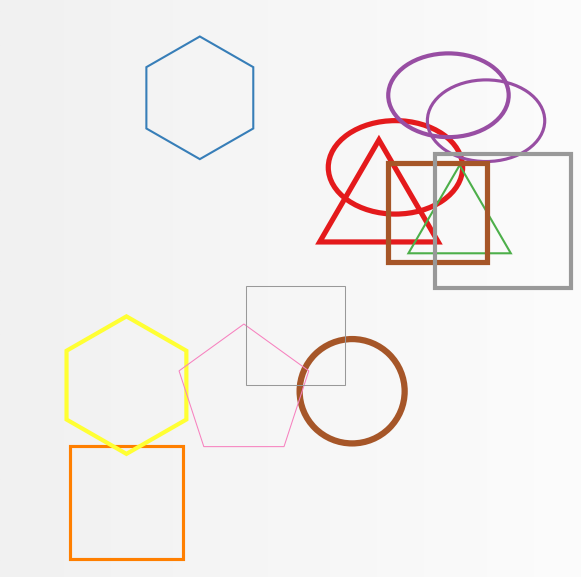[{"shape": "oval", "thickness": 2.5, "radius": 0.58, "center": [0.68, 0.709]}, {"shape": "triangle", "thickness": 2.5, "radius": 0.59, "center": [0.652, 0.639]}, {"shape": "hexagon", "thickness": 1, "radius": 0.53, "center": [0.344, 0.83]}, {"shape": "triangle", "thickness": 1, "radius": 0.51, "center": [0.791, 0.611]}, {"shape": "oval", "thickness": 2, "radius": 0.52, "center": [0.772, 0.834]}, {"shape": "oval", "thickness": 1.5, "radius": 0.5, "center": [0.836, 0.79]}, {"shape": "square", "thickness": 1.5, "radius": 0.49, "center": [0.217, 0.129]}, {"shape": "hexagon", "thickness": 2, "radius": 0.6, "center": [0.218, 0.332]}, {"shape": "circle", "thickness": 3, "radius": 0.45, "center": [0.606, 0.322]}, {"shape": "square", "thickness": 2.5, "radius": 0.43, "center": [0.753, 0.632]}, {"shape": "pentagon", "thickness": 0.5, "radius": 0.59, "center": [0.42, 0.321]}, {"shape": "square", "thickness": 0.5, "radius": 0.43, "center": [0.509, 0.418]}, {"shape": "square", "thickness": 2, "radius": 0.58, "center": [0.866, 0.617]}]